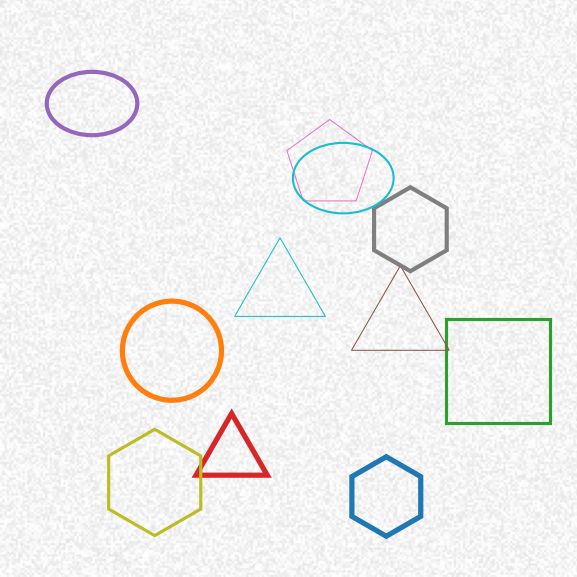[{"shape": "hexagon", "thickness": 2.5, "radius": 0.34, "center": [0.669, 0.139]}, {"shape": "circle", "thickness": 2.5, "radius": 0.43, "center": [0.298, 0.392]}, {"shape": "square", "thickness": 1.5, "radius": 0.45, "center": [0.862, 0.357]}, {"shape": "triangle", "thickness": 2.5, "radius": 0.36, "center": [0.401, 0.212]}, {"shape": "oval", "thickness": 2, "radius": 0.39, "center": [0.159, 0.82]}, {"shape": "triangle", "thickness": 0.5, "radius": 0.49, "center": [0.693, 0.441]}, {"shape": "pentagon", "thickness": 0.5, "radius": 0.39, "center": [0.571, 0.714]}, {"shape": "hexagon", "thickness": 2, "radius": 0.36, "center": [0.711, 0.602]}, {"shape": "hexagon", "thickness": 1.5, "radius": 0.46, "center": [0.268, 0.164]}, {"shape": "oval", "thickness": 1, "radius": 0.44, "center": [0.594, 0.691]}, {"shape": "triangle", "thickness": 0.5, "radius": 0.45, "center": [0.485, 0.497]}]